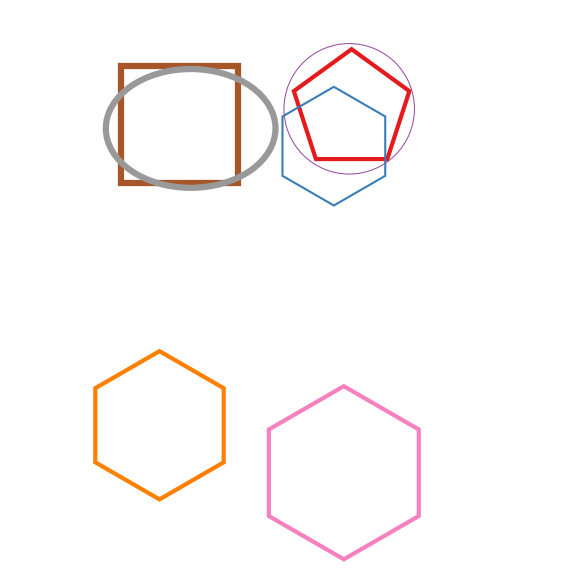[{"shape": "pentagon", "thickness": 2, "radius": 0.53, "center": [0.609, 0.809]}, {"shape": "hexagon", "thickness": 1, "radius": 0.51, "center": [0.578, 0.746]}, {"shape": "circle", "thickness": 0.5, "radius": 0.56, "center": [0.605, 0.811]}, {"shape": "hexagon", "thickness": 2, "radius": 0.64, "center": [0.276, 0.263]}, {"shape": "square", "thickness": 3, "radius": 0.51, "center": [0.311, 0.783]}, {"shape": "hexagon", "thickness": 2, "radius": 0.75, "center": [0.595, 0.181]}, {"shape": "oval", "thickness": 3, "radius": 0.73, "center": [0.33, 0.777]}]